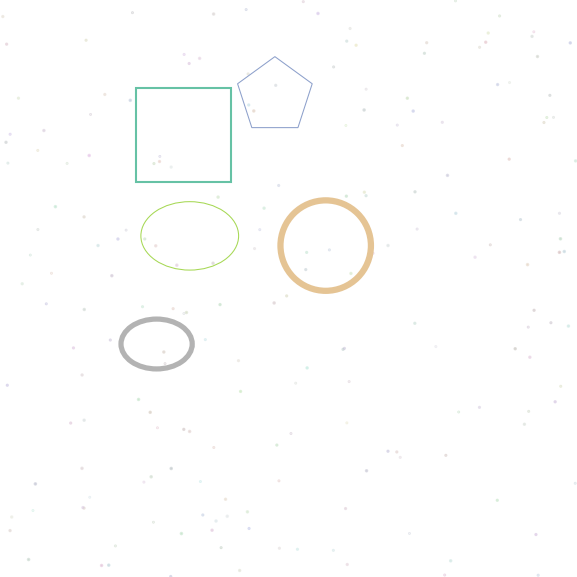[{"shape": "square", "thickness": 1, "radius": 0.41, "center": [0.317, 0.766]}, {"shape": "pentagon", "thickness": 0.5, "radius": 0.34, "center": [0.476, 0.833]}, {"shape": "oval", "thickness": 0.5, "radius": 0.42, "center": [0.329, 0.591]}, {"shape": "circle", "thickness": 3, "radius": 0.39, "center": [0.564, 0.574]}, {"shape": "oval", "thickness": 2.5, "radius": 0.31, "center": [0.271, 0.403]}]